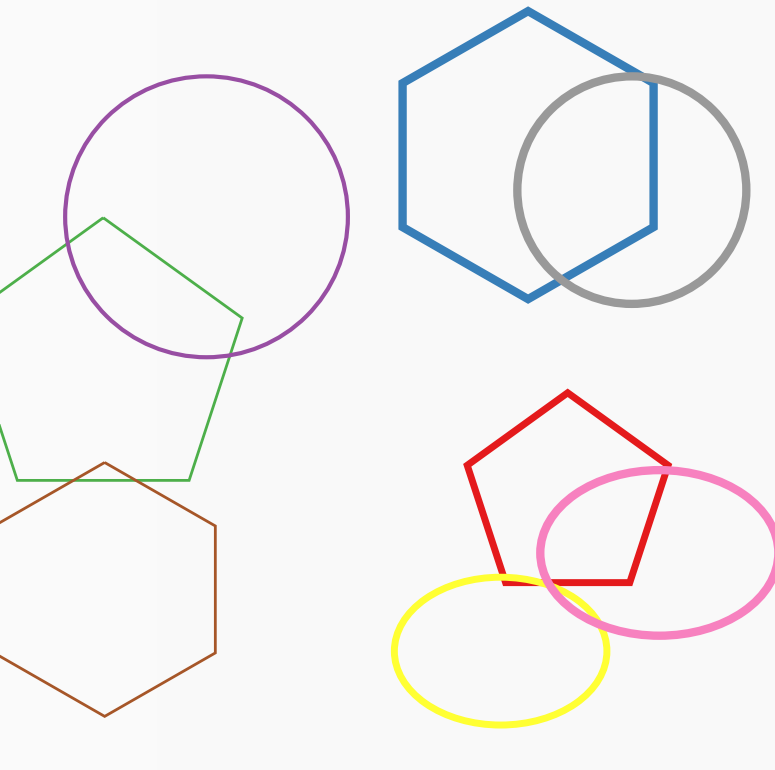[{"shape": "pentagon", "thickness": 2.5, "radius": 0.68, "center": [0.732, 0.354]}, {"shape": "hexagon", "thickness": 3, "radius": 0.93, "center": [0.681, 0.799]}, {"shape": "pentagon", "thickness": 1, "radius": 0.94, "center": [0.133, 0.529]}, {"shape": "circle", "thickness": 1.5, "radius": 0.91, "center": [0.266, 0.718]}, {"shape": "oval", "thickness": 2.5, "radius": 0.69, "center": [0.646, 0.154]}, {"shape": "hexagon", "thickness": 1, "radius": 0.82, "center": [0.135, 0.234]}, {"shape": "oval", "thickness": 3, "radius": 0.77, "center": [0.851, 0.282]}, {"shape": "circle", "thickness": 3, "radius": 0.74, "center": [0.815, 0.753]}]